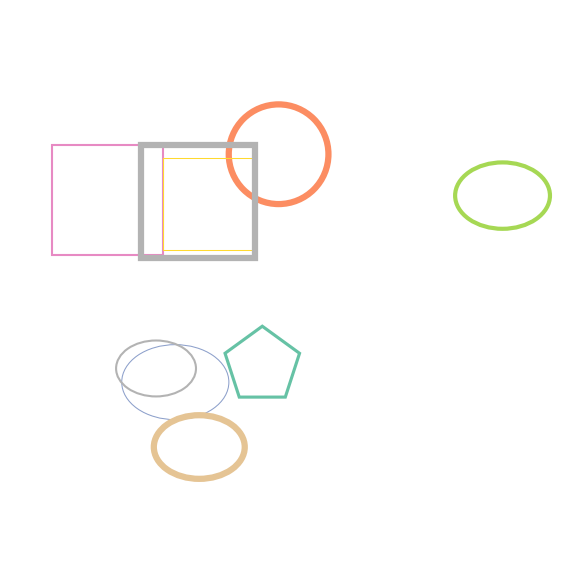[{"shape": "pentagon", "thickness": 1.5, "radius": 0.34, "center": [0.454, 0.366]}, {"shape": "circle", "thickness": 3, "radius": 0.43, "center": [0.482, 0.732]}, {"shape": "oval", "thickness": 0.5, "radius": 0.46, "center": [0.304, 0.337]}, {"shape": "square", "thickness": 1, "radius": 0.48, "center": [0.186, 0.652]}, {"shape": "oval", "thickness": 2, "radius": 0.41, "center": [0.87, 0.66]}, {"shape": "square", "thickness": 0.5, "radius": 0.4, "center": [0.363, 0.646]}, {"shape": "oval", "thickness": 3, "radius": 0.39, "center": [0.345, 0.225]}, {"shape": "oval", "thickness": 1, "radius": 0.35, "center": [0.27, 0.361]}, {"shape": "square", "thickness": 3, "radius": 0.49, "center": [0.343, 0.65]}]